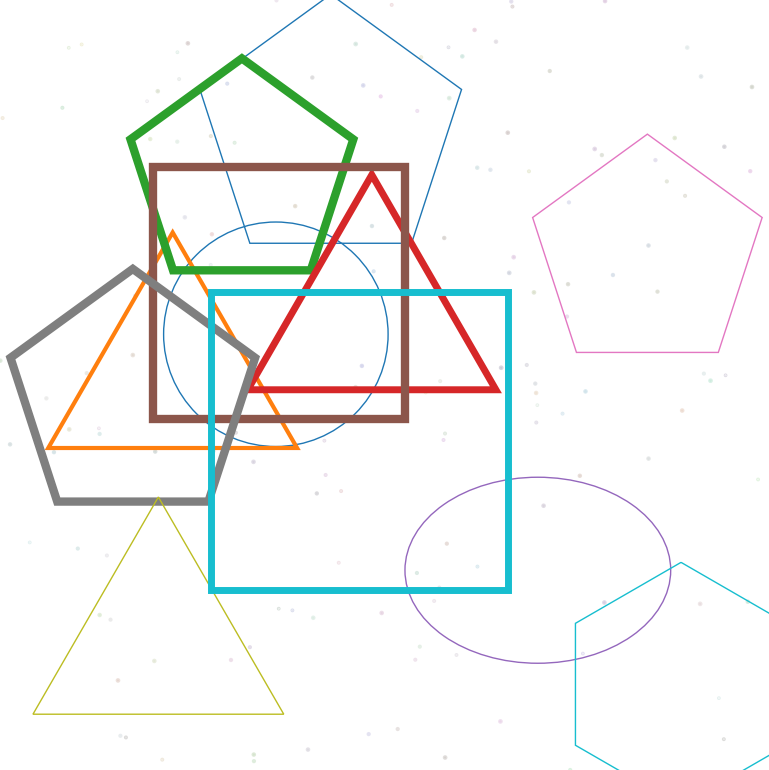[{"shape": "pentagon", "thickness": 0.5, "radius": 0.89, "center": [0.43, 0.829]}, {"shape": "circle", "thickness": 0.5, "radius": 0.73, "center": [0.358, 0.566]}, {"shape": "triangle", "thickness": 1.5, "radius": 0.93, "center": [0.224, 0.511]}, {"shape": "pentagon", "thickness": 3, "radius": 0.76, "center": [0.314, 0.772]}, {"shape": "triangle", "thickness": 2.5, "radius": 0.93, "center": [0.483, 0.587]}, {"shape": "oval", "thickness": 0.5, "radius": 0.86, "center": [0.698, 0.259]}, {"shape": "square", "thickness": 3, "radius": 0.82, "center": [0.362, 0.62]}, {"shape": "pentagon", "thickness": 0.5, "radius": 0.78, "center": [0.841, 0.669]}, {"shape": "pentagon", "thickness": 3, "radius": 0.84, "center": [0.172, 0.484]}, {"shape": "triangle", "thickness": 0.5, "radius": 0.94, "center": [0.206, 0.166]}, {"shape": "hexagon", "thickness": 0.5, "radius": 0.79, "center": [0.884, 0.111]}, {"shape": "square", "thickness": 2.5, "radius": 0.97, "center": [0.467, 0.427]}]